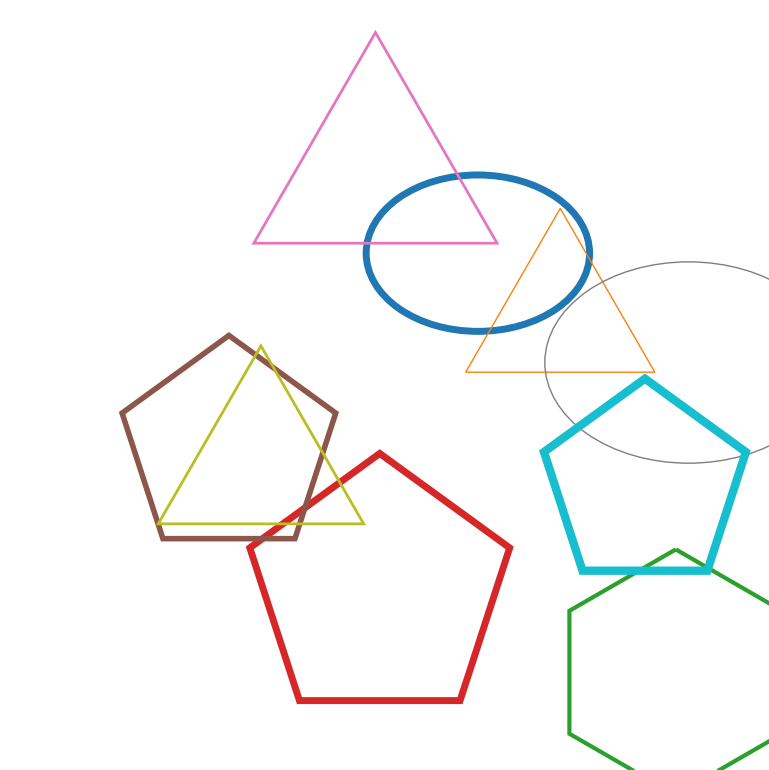[{"shape": "oval", "thickness": 2.5, "radius": 0.73, "center": [0.621, 0.671]}, {"shape": "triangle", "thickness": 0.5, "radius": 0.71, "center": [0.728, 0.588]}, {"shape": "hexagon", "thickness": 1.5, "radius": 0.8, "center": [0.878, 0.127]}, {"shape": "pentagon", "thickness": 2.5, "radius": 0.89, "center": [0.493, 0.234]}, {"shape": "pentagon", "thickness": 2, "radius": 0.73, "center": [0.297, 0.418]}, {"shape": "triangle", "thickness": 1, "radius": 0.91, "center": [0.488, 0.775]}, {"shape": "oval", "thickness": 0.5, "radius": 0.93, "center": [0.894, 0.529]}, {"shape": "triangle", "thickness": 1, "radius": 0.77, "center": [0.339, 0.397]}, {"shape": "pentagon", "thickness": 3, "radius": 0.69, "center": [0.838, 0.37]}]